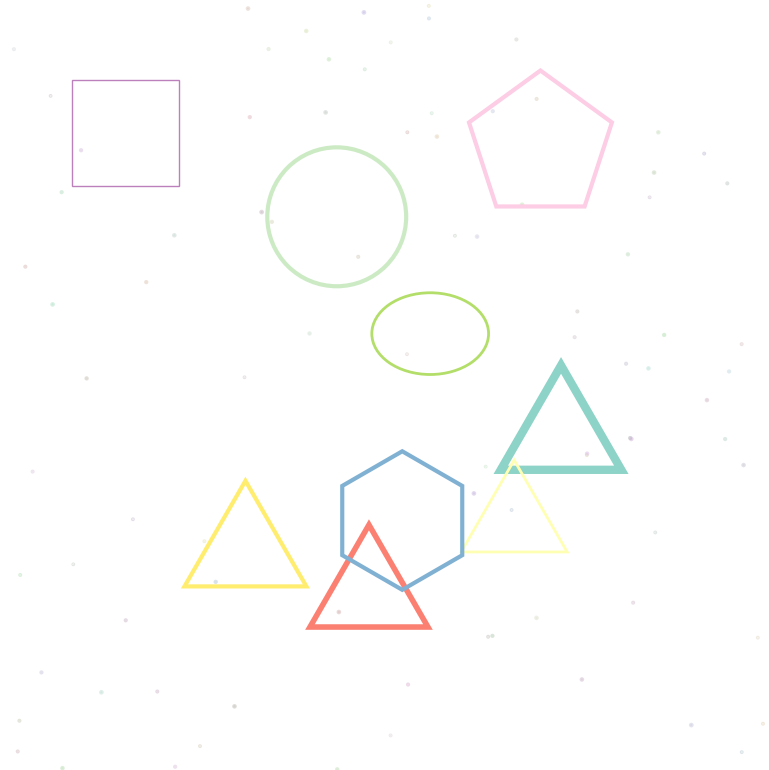[{"shape": "triangle", "thickness": 3, "radius": 0.45, "center": [0.729, 0.435]}, {"shape": "triangle", "thickness": 1, "radius": 0.4, "center": [0.668, 0.323]}, {"shape": "triangle", "thickness": 2, "radius": 0.44, "center": [0.479, 0.23]}, {"shape": "hexagon", "thickness": 1.5, "radius": 0.45, "center": [0.522, 0.324]}, {"shape": "oval", "thickness": 1, "radius": 0.38, "center": [0.559, 0.567]}, {"shape": "pentagon", "thickness": 1.5, "radius": 0.49, "center": [0.702, 0.811]}, {"shape": "square", "thickness": 0.5, "radius": 0.35, "center": [0.163, 0.827]}, {"shape": "circle", "thickness": 1.5, "radius": 0.45, "center": [0.437, 0.718]}, {"shape": "triangle", "thickness": 1.5, "radius": 0.46, "center": [0.319, 0.284]}]